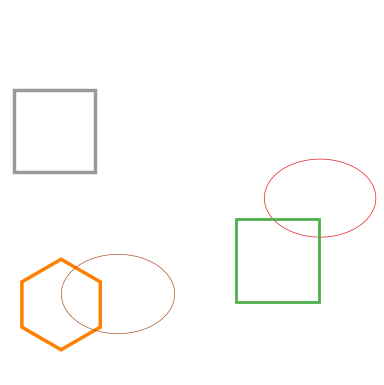[{"shape": "oval", "thickness": 0.5, "radius": 0.72, "center": [0.831, 0.485]}, {"shape": "square", "thickness": 2, "radius": 0.54, "center": [0.721, 0.323]}, {"shape": "hexagon", "thickness": 2.5, "radius": 0.59, "center": [0.159, 0.209]}, {"shape": "oval", "thickness": 0.5, "radius": 0.74, "center": [0.307, 0.236]}, {"shape": "square", "thickness": 2.5, "radius": 0.53, "center": [0.142, 0.66]}]